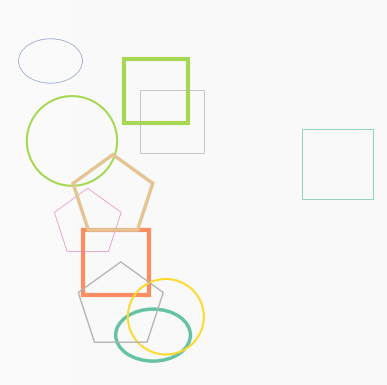[{"shape": "oval", "thickness": 2.5, "radius": 0.48, "center": [0.395, 0.13]}, {"shape": "square", "thickness": 0.5, "radius": 0.46, "center": [0.871, 0.574]}, {"shape": "square", "thickness": 3, "radius": 0.42, "center": [0.3, 0.319]}, {"shape": "oval", "thickness": 0.5, "radius": 0.41, "center": [0.13, 0.842]}, {"shape": "pentagon", "thickness": 0.5, "radius": 0.45, "center": [0.227, 0.42]}, {"shape": "circle", "thickness": 1.5, "radius": 0.58, "center": [0.186, 0.634]}, {"shape": "square", "thickness": 3, "radius": 0.42, "center": [0.402, 0.765]}, {"shape": "circle", "thickness": 1.5, "radius": 0.49, "center": [0.428, 0.177]}, {"shape": "pentagon", "thickness": 2.5, "radius": 0.54, "center": [0.291, 0.49]}, {"shape": "square", "thickness": 0.5, "radius": 0.41, "center": [0.444, 0.684]}, {"shape": "pentagon", "thickness": 1, "radius": 0.58, "center": [0.312, 0.204]}]